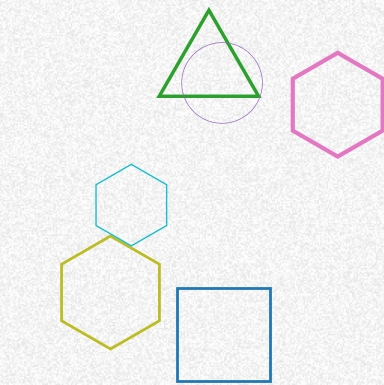[{"shape": "square", "thickness": 2, "radius": 0.6, "center": [0.58, 0.132]}, {"shape": "triangle", "thickness": 2.5, "radius": 0.75, "center": [0.543, 0.824]}, {"shape": "circle", "thickness": 0.5, "radius": 0.52, "center": [0.577, 0.785]}, {"shape": "hexagon", "thickness": 3, "radius": 0.67, "center": [0.877, 0.728]}, {"shape": "hexagon", "thickness": 2, "radius": 0.73, "center": [0.287, 0.24]}, {"shape": "hexagon", "thickness": 1, "radius": 0.53, "center": [0.341, 0.467]}]